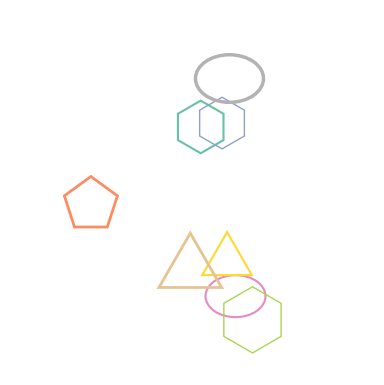[{"shape": "hexagon", "thickness": 1.5, "radius": 0.34, "center": [0.521, 0.67]}, {"shape": "pentagon", "thickness": 2, "radius": 0.36, "center": [0.236, 0.469]}, {"shape": "hexagon", "thickness": 1, "radius": 0.34, "center": [0.577, 0.68]}, {"shape": "oval", "thickness": 1.5, "radius": 0.39, "center": [0.612, 0.231]}, {"shape": "hexagon", "thickness": 1, "radius": 0.43, "center": [0.656, 0.169]}, {"shape": "triangle", "thickness": 1.5, "radius": 0.37, "center": [0.59, 0.323]}, {"shape": "triangle", "thickness": 2, "radius": 0.47, "center": [0.494, 0.3]}, {"shape": "oval", "thickness": 2.5, "radius": 0.44, "center": [0.596, 0.796]}]